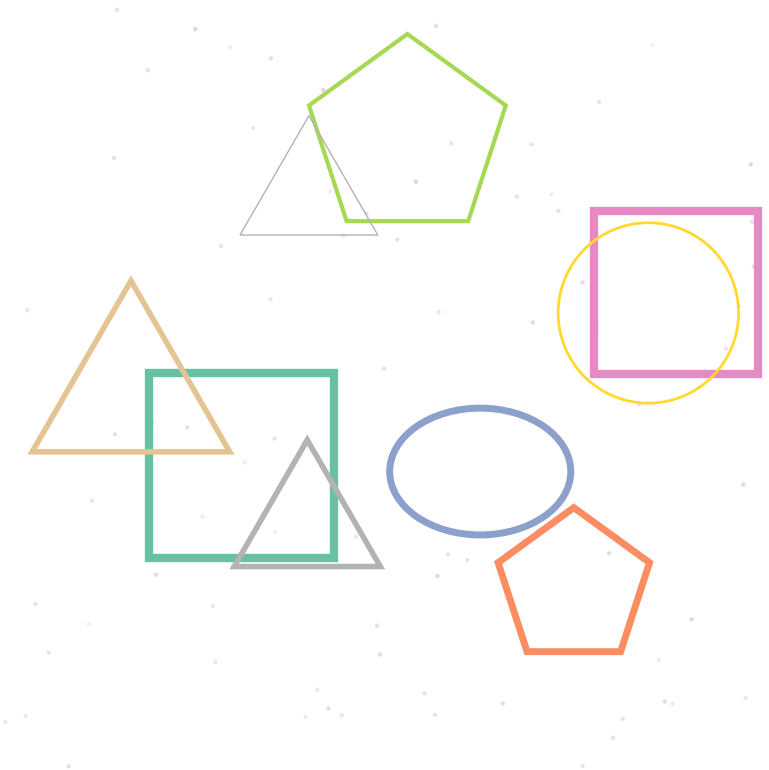[{"shape": "square", "thickness": 3, "radius": 0.6, "center": [0.314, 0.395]}, {"shape": "pentagon", "thickness": 2.5, "radius": 0.52, "center": [0.745, 0.237]}, {"shape": "oval", "thickness": 2.5, "radius": 0.59, "center": [0.624, 0.388]}, {"shape": "square", "thickness": 3, "radius": 0.53, "center": [0.878, 0.62]}, {"shape": "pentagon", "thickness": 1.5, "radius": 0.67, "center": [0.529, 0.822]}, {"shape": "circle", "thickness": 1, "radius": 0.59, "center": [0.842, 0.594]}, {"shape": "triangle", "thickness": 2, "radius": 0.74, "center": [0.17, 0.487]}, {"shape": "triangle", "thickness": 0.5, "radius": 0.52, "center": [0.401, 0.746]}, {"shape": "triangle", "thickness": 2, "radius": 0.55, "center": [0.399, 0.319]}]